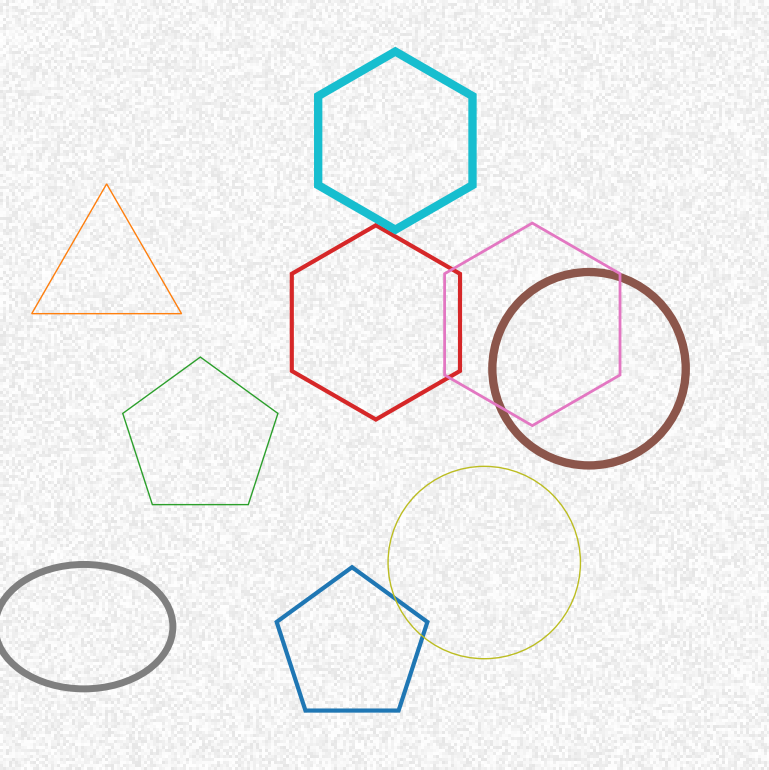[{"shape": "pentagon", "thickness": 1.5, "radius": 0.51, "center": [0.457, 0.16]}, {"shape": "triangle", "thickness": 0.5, "radius": 0.56, "center": [0.138, 0.649]}, {"shape": "pentagon", "thickness": 0.5, "radius": 0.53, "center": [0.26, 0.43]}, {"shape": "hexagon", "thickness": 1.5, "radius": 0.63, "center": [0.488, 0.581]}, {"shape": "circle", "thickness": 3, "radius": 0.63, "center": [0.765, 0.521]}, {"shape": "hexagon", "thickness": 1, "radius": 0.66, "center": [0.691, 0.579]}, {"shape": "oval", "thickness": 2.5, "radius": 0.58, "center": [0.109, 0.186]}, {"shape": "circle", "thickness": 0.5, "radius": 0.62, "center": [0.629, 0.269]}, {"shape": "hexagon", "thickness": 3, "radius": 0.58, "center": [0.513, 0.817]}]